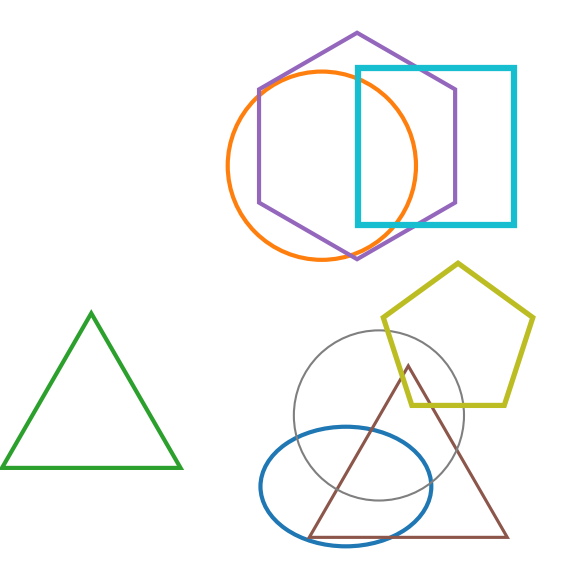[{"shape": "oval", "thickness": 2, "radius": 0.74, "center": [0.599, 0.157]}, {"shape": "circle", "thickness": 2, "radius": 0.82, "center": [0.557, 0.712]}, {"shape": "triangle", "thickness": 2, "radius": 0.89, "center": [0.158, 0.278]}, {"shape": "hexagon", "thickness": 2, "radius": 0.98, "center": [0.618, 0.746]}, {"shape": "triangle", "thickness": 1.5, "radius": 0.99, "center": [0.707, 0.168]}, {"shape": "circle", "thickness": 1, "radius": 0.74, "center": [0.656, 0.28]}, {"shape": "pentagon", "thickness": 2.5, "radius": 0.68, "center": [0.793, 0.407]}, {"shape": "square", "thickness": 3, "radius": 0.68, "center": [0.755, 0.745]}]